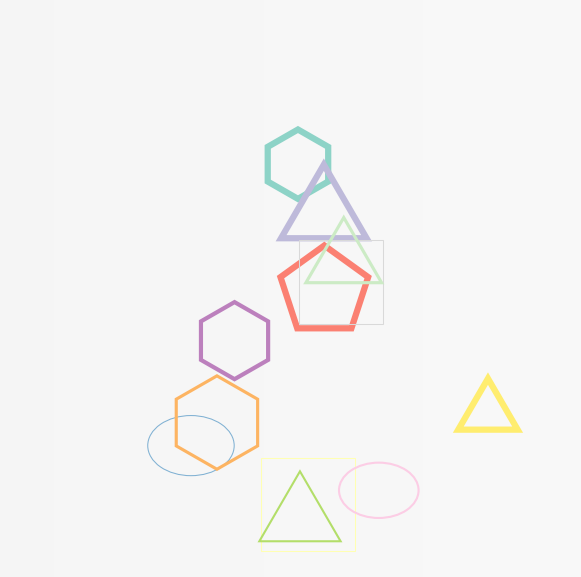[{"shape": "hexagon", "thickness": 3, "radius": 0.3, "center": [0.513, 0.715]}, {"shape": "square", "thickness": 0.5, "radius": 0.4, "center": [0.53, 0.126]}, {"shape": "triangle", "thickness": 3, "radius": 0.42, "center": [0.557, 0.629]}, {"shape": "pentagon", "thickness": 3, "radius": 0.4, "center": [0.558, 0.495]}, {"shape": "oval", "thickness": 0.5, "radius": 0.37, "center": [0.329, 0.228]}, {"shape": "hexagon", "thickness": 1.5, "radius": 0.4, "center": [0.373, 0.267]}, {"shape": "triangle", "thickness": 1, "radius": 0.4, "center": [0.516, 0.102]}, {"shape": "oval", "thickness": 1, "radius": 0.34, "center": [0.652, 0.15]}, {"shape": "square", "thickness": 0.5, "radius": 0.36, "center": [0.587, 0.51]}, {"shape": "hexagon", "thickness": 2, "radius": 0.33, "center": [0.404, 0.409]}, {"shape": "triangle", "thickness": 1.5, "radius": 0.38, "center": [0.591, 0.547]}, {"shape": "triangle", "thickness": 3, "radius": 0.29, "center": [0.84, 0.285]}]